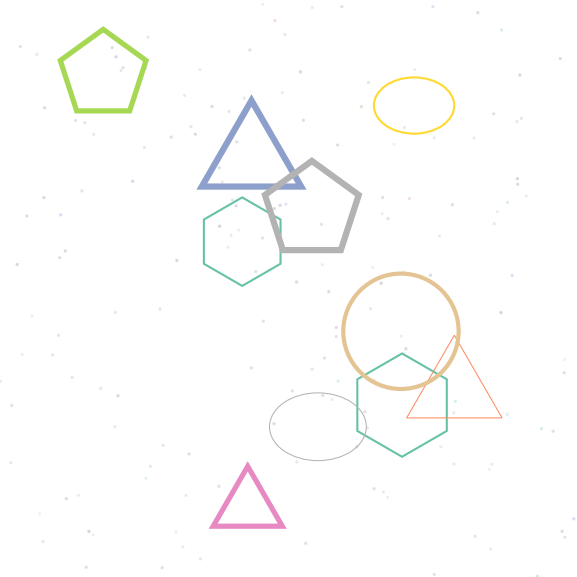[{"shape": "hexagon", "thickness": 1, "radius": 0.45, "center": [0.696, 0.298]}, {"shape": "hexagon", "thickness": 1, "radius": 0.38, "center": [0.419, 0.581]}, {"shape": "triangle", "thickness": 0.5, "radius": 0.48, "center": [0.787, 0.323]}, {"shape": "triangle", "thickness": 3, "radius": 0.5, "center": [0.435, 0.726]}, {"shape": "triangle", "thickness": 2.5, "radius": 0.35, "center": [0.429, 0.122]}, {"shape": "pentagon", "thickness": 2.5, "radius": 0.39, "center": [0.179, 0.87]}, {"shape": "oval", "thickness": 1, "radius": 0.35, "center": [0.717, 0.816]}, {"shape": "circle", "thickness": 2, "radius": 0.5, "center": [0.694, 0.426]}, {"shape": "pentagon", "thickness": 3, "radius": 0.43, "center": [0.54, 0.635]}, {"shape": "oval", "thickness": 0.5, "radius": 0.42, "center": [0.551, 0.26]}]